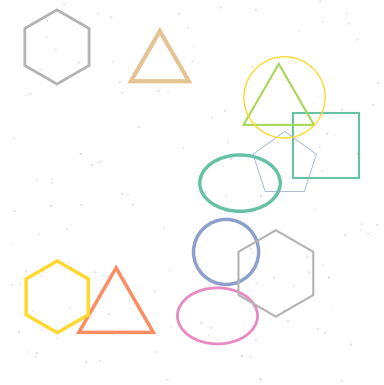[{"shape": "square", "thickness": 1.5, "radius": 0.42, "center": [0.847, 0.622]}, {"shape": "oval", "thickness": 2.5, "radius": 0.52, "center": [0.623, 0.524]}, {"shape": "triangle", "thickness": 2.5, "radius": 0.56, "center": [0.302, 0.193]}, {"shape": "pentagon", "thickness": 0.5, "radius": 0.43, "center": [0.74, 0.572]}, {"shape": "circle", "thickness": 2.5, "radius": 0.42, "center": [0.587, 0.346]}, {"shape": "oval", "thickness": 2, "radius": 0.52, "center": [0.565, 0.179]}, {"shape": "triangle", "thickness": 1.5, "radius": 0.53, "center": [0.724, 0.728]}, {"shape": "hexagon", "thickness": 2.5, "radius": 0.47, "center": [0.149, 0.229]}, {"shape": "circle", "thickness": 1, "radius": 0.53, "center": [0.739, 0.747]}, {"shape": "triangle", "thickness": 3, "radius": 0.43, "center": [0.415, 0.832]}, {"shape": "hexagon", "thickness": 1.5, "radius": 0.56, "center": [0.717, 0.29]}, {"shape": "hexagon", "thickness": 2, "radius": 0.48, "center": [0.148, 0.878]}]